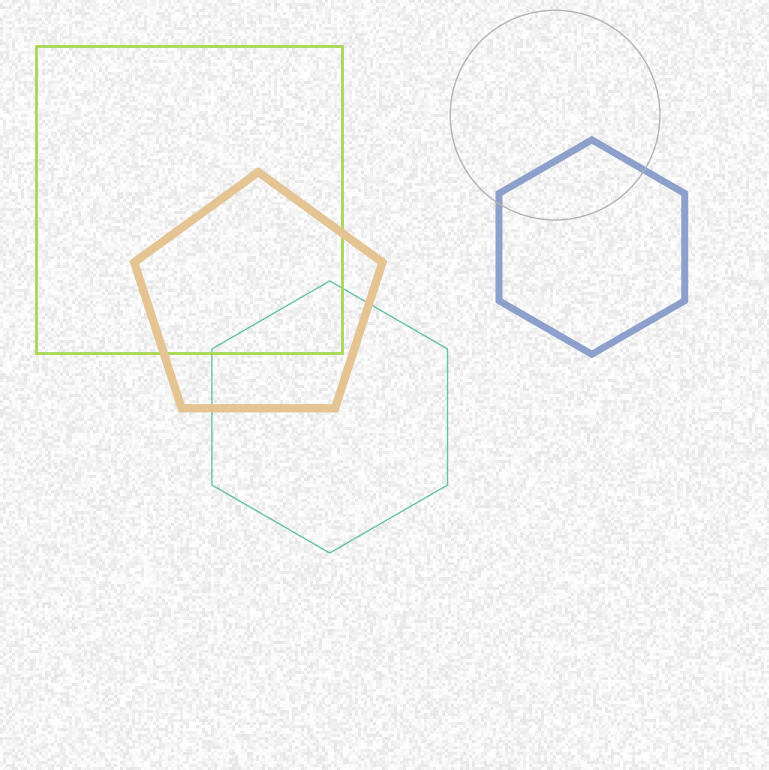[{"shape": "hexagon", "thickness": 0.5, "radius": 0.88, "center": [0.428, 0.458]}, {"shape": "hexagon", "thickness": 2.5, "radius": 0.7, "center": [0.769, 0.679]}, {"shape": "square", "thickness": 1, "radius": 0.99, "center": [0.245, 0.741]}, {"shape": "pentagon", "thickness": 3, "radius": 0.85, "center": [0.335, 0.607]}, {"shape": "circle", "thickness": 0.5, "radius": 0.68, "center": [0.721, 0.85]}]